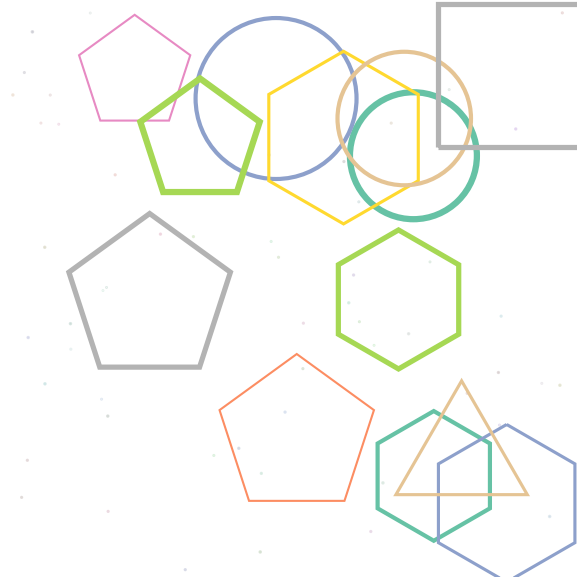[{"shape": "hexagon", "thickness": 2, "radius": 0.56, "center": [0.751, 0.175]}, {"shape": "circle", "thickness": 3, "radius": 0.55, "center": [0.716, 0.729]}, {"shape": "pentagon", "thickness": 1, "radius": 0.7, "center": [0.514, 0.246]}, {"shape": "circle", "thickness": 2, "radius": 0.7, "center": [0.478, 0.829]}, {"shape": "hexagon", "thickness": 1.5, "radius": 0.68, "center": [0.877, 0.128]}, {"shape": "pentagon", "thickness": 1, "radius": 0.51, "center": [0.233, 0.872]}, {"shape": "pentagon", "thickness": 3, "radius": 0.54, "center": [0.346, 0.755]}, {"shape": "hexagon", "thickness": 2.5, "radius": 0.6, "center": [0.69, 0.481]}, {"shape": "hexagon", "thickness": 1.5, "radius": 0.75, "center": [0.595, 0.761]}, {"shape": "circle", "thickness": 2, "radius": 0.58, "center": [0.7, 0.794]}, {"shape": "triangle", "thickness": 1.5, "radius": 0.66, "center": [0.799, 0.208]}, {"shape": "pentagon", "thickness": 2.5, "radius": 0.74, "center": [0.259, 0.482]}, {"shape": "square", "thickness": 2.5, "radius": 0.62, "center": [0.883, 0.868]}]